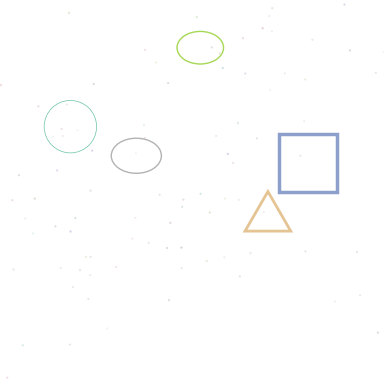[{"shape": "circle", "thickness": 0.5, "radius": 0.34, "center": [0.183, 0.671]}, {"shape": "square", "thickness": 2.5, "radius": 0.38, "center": [0.8, 0.576]}, {"shape": "oval", "thickness": 1, "radius": 0.3, "center": [0.52, 0.876]}, {"shape": "triangle", "thickness": 2, "radius": 0.34, "center": [0.696, 0.434]}, {"shape": "oval", "thickness": 1, "radius": 0.33, "center": [0.354, 0.595]}]